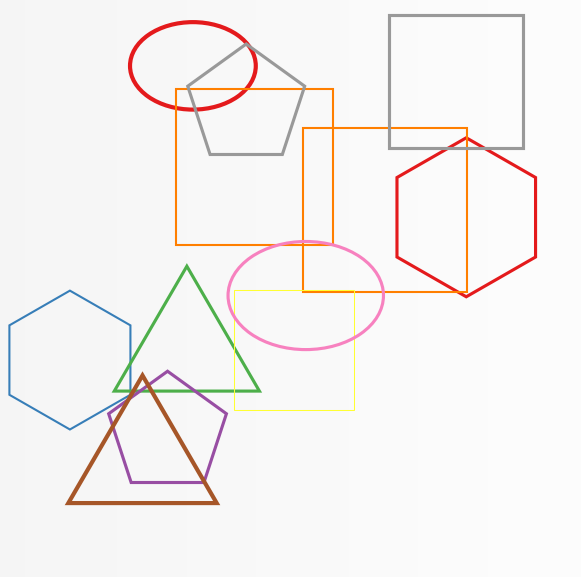[{"shape": "hexagon", "thickness": 1.5, "radius": 0.69, "center": [0.802, 0.623]}, {"shape": "oval", "thickness": 2, "radius": 0.54, "center": [0.332, 0.885]}, {"shape": "hexagon", "thickness": 1, "radius": 0.6, "center": [0.12, 0.376]}, {"shape": "triangle", "thickness": 1.5, "radius": 0.72, "center": [0.321, 0.394]}, {"shape": "pentagon", "thickness": 1.5, "radius": 0.53, "center": [0.288, 0.25]}, {"shape": "square", "thickness": 1, "radius": 0.71, "center": [0.662, 0.636]}, {"shape": "square", "thickness": 1, "radius": 0.67, "center": [0.438, 0.71]}, {"shape": "square", "thickness": 0.5, "radius": 0.52, "center": [0.505, 0.393]}, {"shape": "triangle", "thickness": 2, "radius": 0.74, "center": [0.245, 0.202]}, {"shape": "oval", "thickness": 1.5, "radius": 0.67, "center": [0.526, 0.487]}, {"shape": "square", "thickness": 1.5, "radius": 0.57, "center": [0.784, 0.859]}, {"shape": "pentagon", "thickness": 1.5, "radius": 0.53, "center": [0.424, 0.817]}]